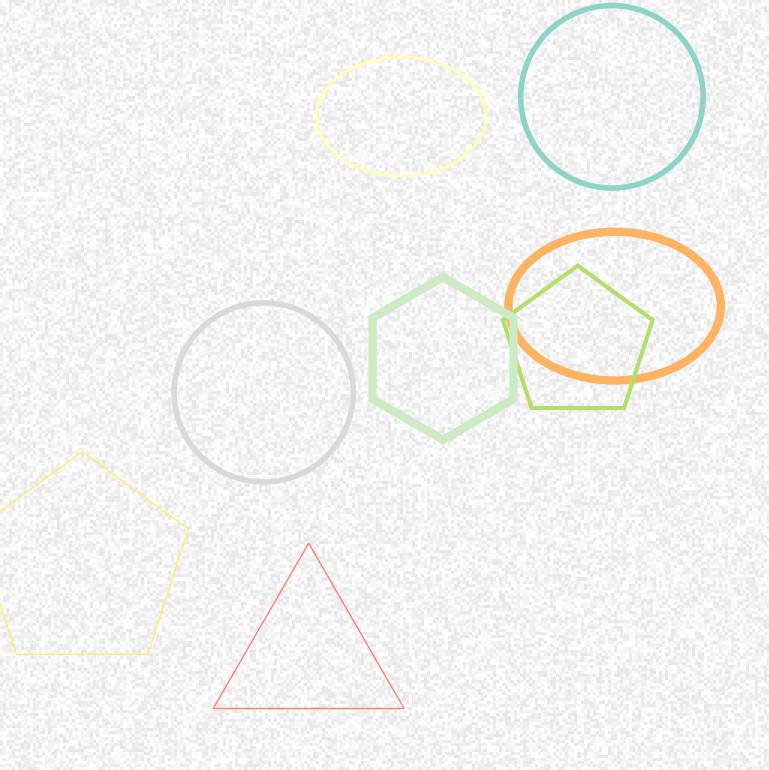[{"shape": "circle", "thickness": 2, "radius": 0.59, "center": [0.795, 0.874]}, {"shape": "oval", "thickness": 1, "radius": 0.55, "center": [0.521, 0.849]}, {"shape": "triangle", "thickness": 0.5, "radius": 0.72, "center": [0.401, 0.151]}, {"shape": "oval", "thickness": 3, "radius": 0.69, "center": [0.798, 0.602]}, {"shape": "pentagon", "thickness": 1.5, "radius": 0.51, "center": [0.75, 0.553]}, {"shape": "circle", "thickness": 2, "radius": 0.58, "center": [0.342, 0.49]}, {"shape": "hexagon", "thickness": 3, "radius": 0.53, "center": [0.575, 0.534]}, {"shape": "pentagon", "thickness": 0.5, "radius": 0.73, "center": [0.107, 0.268]}]